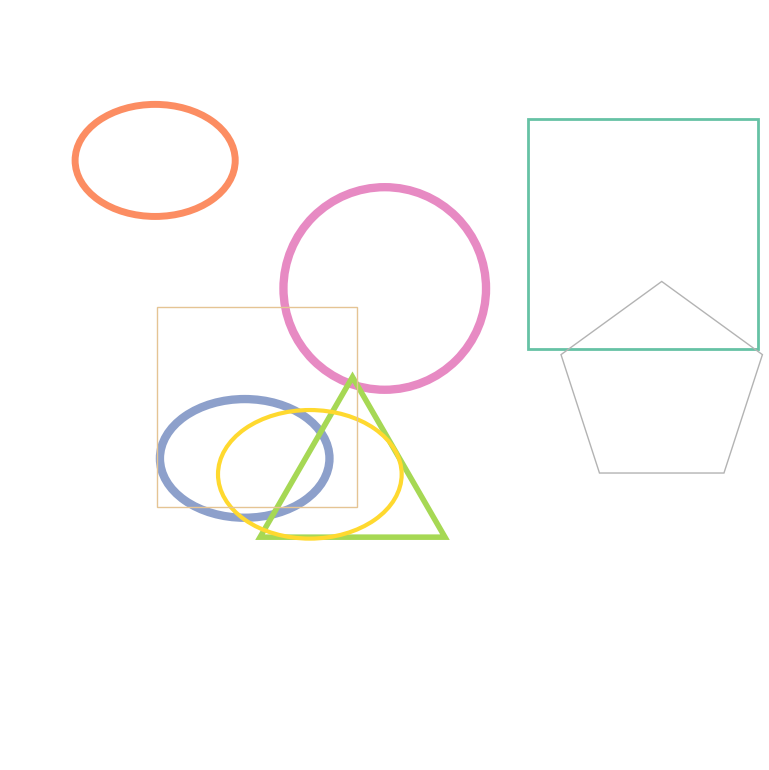[{"shape": "square", "thickness": 1, "radius": 0.75, "center": [0.836, 0.696]}, {"shape": "oval", "thickness": 2.5, "radius": 0.52, "center": [0.202, 0.792]}, {"shape": "oval", "thickness": 3, "radius": 0.55, "center": [0.318, 0.405]}, {"shape": "circle", "thickness": 3, "radius": 0.66, "center": [0.5, 0.625]}, {"shape": "triangle", "thickness": 2, "radius": 0.69, "center": [0.458, 0.372]}, {"shape": "oval", "thickness": 1.5, "radius": 0.6, "center": [0.402, 0.384]}, {"shape": "square", "thickness": 0.5, "radius": 0.65, "center": [0.334, 0.471]}, {"shape": "pentagon", "thickness": 0.5, "radius": 0.69, "center": [0.859, 0.497]}]